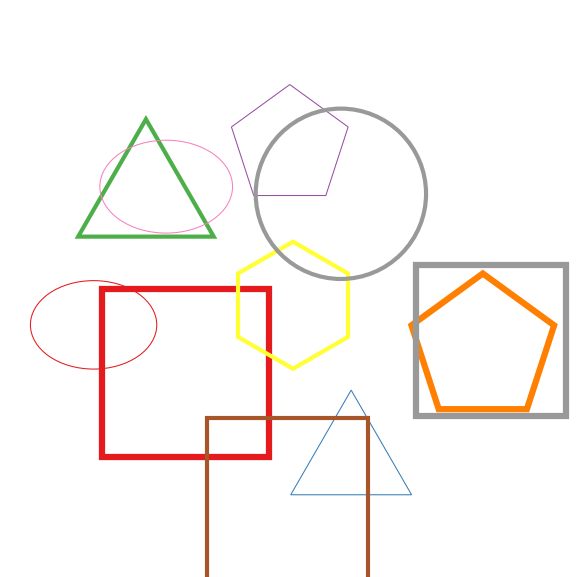[{"shape": "square", "thickness": 3, "radius": 0.73, "center": [0.321, 0.353]}, {"shape": "oval", "thickness": 0.5, "radius": 0.55, "center": [0.162, 0.437]}, {"shape": "triangle", "thickness": 0.5, "radius": 0.6, "center": [0.608, 0.203]}, {"shape": "triangle", "thickness": 2, "radius": 0.68, "center": [0.253, 0.657]}, {"shape": "pentagon", "thickness": 0.5, "radius": 0.53, "center": [0.502, 0.746]}, {"shape": "pentagon", "thickness": 3, "radius": 0.65, "center": [0.836, 0.396]}, {"shape": "hexagon", "thickness": 2, "radius": 0.55, "center": [0.507, 0.471]}, {"shape": "square", "thickness": 2, "radius": 0.7, "center": [0.498, 0.135]}, {"shape": "oval", "thickness": 0.5, "radius": 0.57, "center": [0.288, 0.676]}, {"shape": "square", "thickness": 3, "radius": 0.65, "center": [0.85, 0.409]}, {"shape": "circle", "thickness": 2, "radius": 0.74, "center": [0.59, 0.664]}]